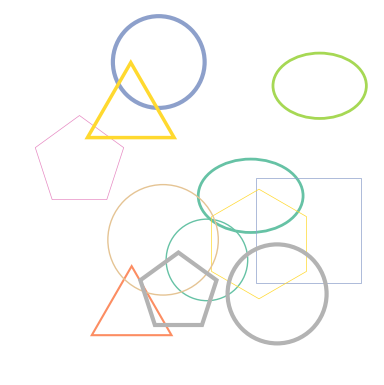[{"shape": "circle", "thickness": 1, "radius": 0.53, "center": [0.537, 0.325]}, {"shape": "oval", "thickness": 2, "radius": 0.68, "center": [0.651, 0.491]}, {"shape": "triangle", "thickness": 1.5, "radius": 0.6, "center": [0.342, 0.189]}, {"shape": "square", "thickness": 0.5, "radius": 0.68, "center": [0.802, 0.401]}, {"shape": "circle", "thickness": 3, "radius": 0.6, "center": [0.412, 0.839]}, {"shape": "pentagon", "thickness": 0.5, "radius": 0.6, "center": [0.206, 0.579]}, {"shape": "oval", "thickness": 2, "radius": 0.61, "center": [0.83, 0.777]}, {"shape": "triangle", "thickness": 2.5, "radius": 0.65, "center": [0.34, 0.708]}, {"shape": "hexagon", "thickness": 0.5, "radius": 0.71, "center": [0.673, 0.366]}, {"shape": "circle", "thickness": 1, "radius": 0.72, "center": [0.424, 0.377]}, {"shape": "circle", "thickness": 3, "radius": 0.64, "center": [0.72, 0.237]}, {"shape": "pentagon", "thickness": 3, "radius": 0.52, "center": [0.463, 0.24]}]